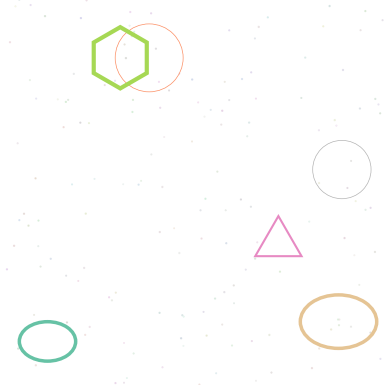[{"shape": "oval", "thickness": 2.5, "radius": 0.37, "center": [0.123, 0.113]}, {"shape": "circle", "thickness": 0.5, "radius": 0.44, "center": [0.387, 0.85]}, {"shape": "triangle", "thickness": 1.5, "radius": 0.35, "center": [0.723, 0.369]}, {"shape": "hexagon", "thickness": 3, "radius": 0.4, "center": [0.312, 0.85]}, {"shape": "oval", "thickness": 2.5, "radius": 0.5, "center": [0.879, 0.165]}, {"shape": "circle", "thickness": 0.5, "radius": 0.38, "center": [0.888, 0.56]}]